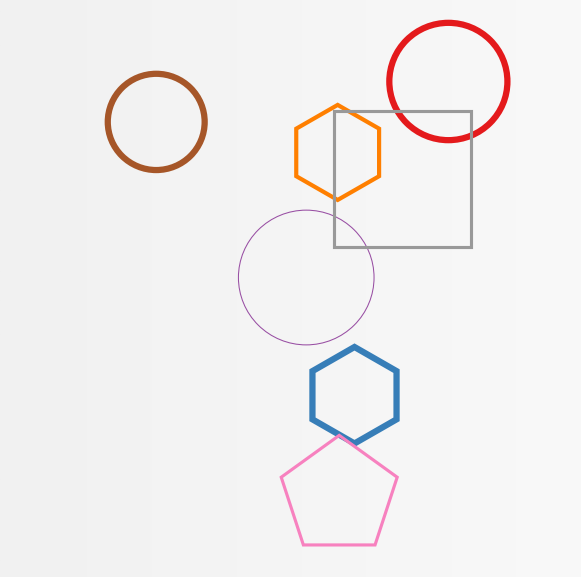[{"shape": "circle", "thickness": 3, "radius": 0.51, "center": [0.771, 0.858]}, {"shape": "hexagon", "thickness": 3, "radius": 0.42, "center": [0.61, 0.315]}, {"shape": "circle", "thickness": 0.5, "radius": 0.58, "center": [0.527, 0.519]}, {"shape": "hexagon", "thickness": 2, "radius": 0.41, "center": [0.581, 0.735]}, {"shape": "circle", "thickness": 3, "radius": 0.42, "center": [0.269, 0.788]}, {"shape": "pentagon", "thickness": 1.5, "radius": 0.52, "center": [0.584, 0.14]}, {"shape": "square", "thickness": 1.5, "radius": 0.59, "center": [0.692, 0.689]}]